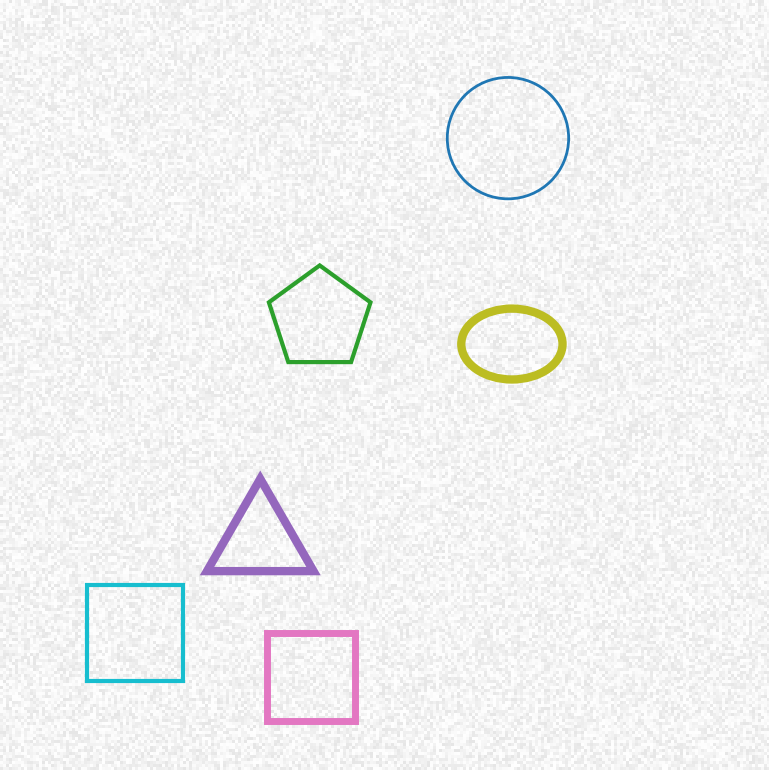[{"shape": "circle", "thickness": 1, "radius": 0.39, "center": [0.66, 0.821]}, {"shape": "pentagon", "thickness": 1.5, "radius": 0.35, "center": [0.415, 0.586]}, {"shape": "triangle", "thickness": 3, "radius": 0.4, "center": [0.338, 0.298]}, {"shape": "square", "thickness": 2.5, "radius": 0.29, "center": [0.404, 0.121]}, {"shape": "oval", "thickness": 3, "radius": 0.33, "center": [0.665, 0.553]}, {"shape": "square", "thickness": 1.5, "radius": 0.31, "center": [0.175, 0.178]}]